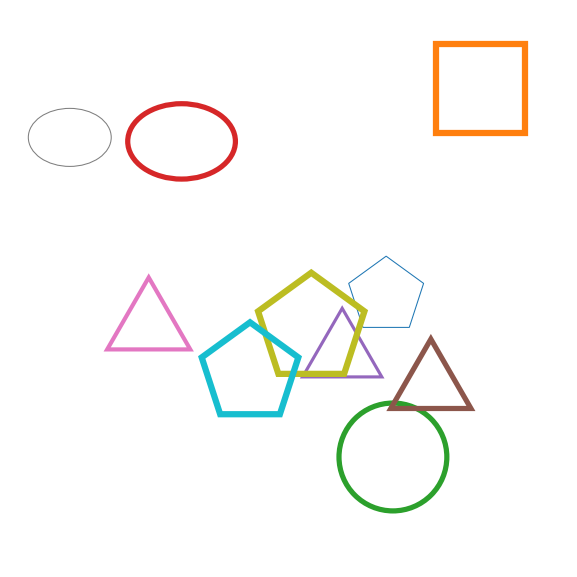[{"shape": "pentagon", "thickness": 0.5, "radius": 0.34, "center": [0.669, 0.487]}, {"shape": "square", "thickness": 3, "radius": 0.39, "center": [0.832, 0.846]}, {"shape": "circle", "thickness": 2.5, "radius": 0.47, "center": [0.68, 0.208]}, {"shape": "oval", "thickness": 2.5, "radius": 0.47, "center": [0.314, 0.754]}, {"shape": "triangle", "thickness": 1.5, "radius": 0.4, "center": [0.593, 0.386]}, {"shape": "triangle", "thickness": 2.5, "radius": 0.4, "center": [0.746, 0.332]}, {"shape": "triangle", "thickness": 2, "radius": 0.42, "center": [0.258, 0.436]}, {"shape": "oval", "thickness": 0.5, "radius": 0.36, "center": [0.121, 0.761]}, {"shape": "pentagon", "thickness": 3, "radius": 0.48, "center": [0.539, 0.43]}, {"shape": "pentagon", "thickness": 3, "radius": 0.44, "center": [0.433, 0.353]}]